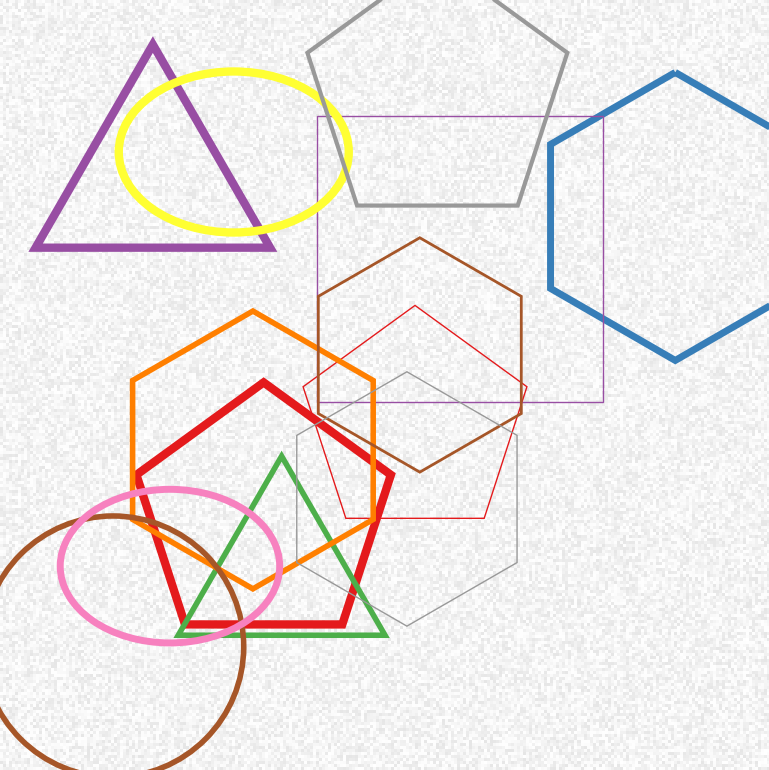[{"shape": "pentagon", "thickness": 3, "radius": 0.87, "center": [0.342, 0.33]}, {"shape": "pentagon", "thickness": 0.5, "radius": 0.76, "center": [0.539, 0.451]}, {"shape": "hexagon", "thickness": 2.5, "radius": 0.94, "center": [0.877, 0.719]}, {"shape": "triangle", "thickness": 2, "radius": 0.78, "center": [0.366, 0.253]}, {"shape": "triangle", "thickness": 3, "radius": 0.88, "center": [0.199, 0.766]}, {"shape": "square", "thickness": 0.5, "radius": 0.93, "center": [0.598, 0.664]}, {"shape": "hexagon", "thickness": 2, "radius": 0.9, "center": [0.328, 0.416]}, {"shape": "oval", "thickness": 3, "radius": 0.75, "center": [0.304, 0.803]}, {"shape": "circle", "thickness": 2, "radius": 0.85, "center": [0.147, 0.16]}, {"shape": "hexagon", "thickness": 1, "radius": 0.76, "center": [0.545, 0.539]}, {"shape": "oval", "thickness": 2.5, "radius": 0.71, "center": [0.221, 0.265]}, {"shape": "hexagon", "thickness": 0.5, "radius": 0.83, "center": [0.528, 0.352]}, {"shape": "pentagon", "thickness": 1.5, "radius": 0.89, "center": [0.568, 0.877]}]